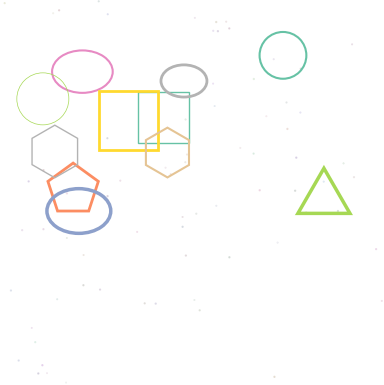[{"shape": "square", "thickness": 1, "radius": 0.33, "center": [0.424, 0.694]}, {"shape": "circle", "thickness": 1.5, "radius": 0.3, "center": [0.735, 0.856]}, {"shape": "pentagon", "thickness": 2, "radius": 0.34, "center": [0.19, 0.508]}, {"shape": "oval", "thickness": 2.5, "radius": 0.41, "center": [0.205, 0.452]}, {"shape": "oval", "thickness": 1.5, "radius": 0.39, "center": [0.214, 0.814]}, {"shape": "triangle", "thickness": 2.5, "radius": 0.39, "center": [0.841, 0.485]}, {"shape": "circle", "thickness": 0.5, "radius": 0.34, "center": [0.111, 0.743]}, {"shape": "square", "thickness": 2, "radius": 0.38, "center": [0.334, 0.686]}, {"shape": "hexagon", "thickness": 1.5, "radius": 0.32, "center": [0.435, 0.604]}, {"shape": "oval", "thickness": 2, "radius": 0.3, "center": [0.478, 0.79]}, {"shape": "hexagon", "thickness": 1, "radius": 0.34, "center": [0.142, 0.607]}]